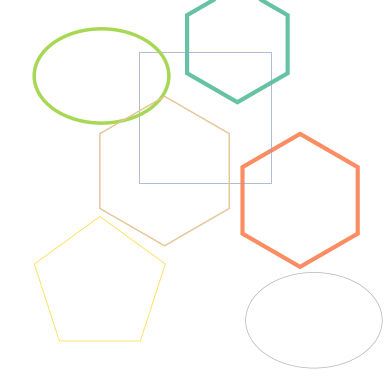[{"shape": "hexagon", "thickness": 3, "radius": 0.75, "center": [0.617, 0.885]}, {"shape": "hexagon", "thickness": 3, "radius": 0.86, "center": [0.78, 0.48]}, {"shape": "square", "thickness": 0.5, "radius": 0.85, "center": [0.533, 0.695]}, {"shape": "oval", "thickness": 2.5, "radius": 0.87, "center": [0.264, 0.803]}, {"shape": "pentagon", "thickness": 0.5, "radius": 0.89, "center": [0.259, 0.259]}, {"shape": "hexagon", "thickness": 1, "radius": 0.97, "center": [0.428, 0.556]}, {"shape": "oval", "thickness": 0.5, "radius": 0.89, "center": [0.815, 0.168]}]